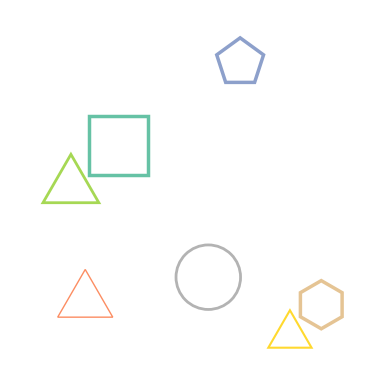[{"shape": "square", "thickness": 2.5, "radius": 0.39, "center": [0.308, 0.622]}, {"shape": "triangle", "thickness": 1, "radius": 0.41, "center": [0.221, 0.217]}, {"shape": "pentagon", "thickness": 2.5, "radius": 0.32, "center": [0.624, 0.838]}, {"shape": "triangle", "thickness": 2, "radius": 0.42, "center": [0.184, 0.515]}, {"shape": "triangle", "thickness": 1.5, "radius": 0.32, "center": [0.753, 0.129]}, {"shape": "hexagon", "thickness": 2.5, "radius": 0.31, "center": [0.834, 0.209]}, {"shape": "circle", "thickness": 2, "radius": 0.42, "center": [0.541, 0.28]}]